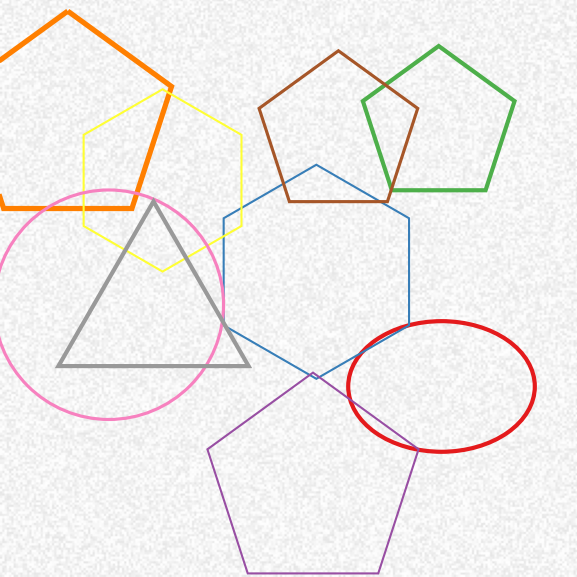[{"shape": "oval", "thickness": 2, "radius": 0.81, "center": [0.765, 0.33]}, {"shape": "hexagon", "thickness": 1, "radius": 0.93, "center": [0.548, 0.529]}, {"shape": "pentagon", "thickness": 2, "radius": 0.69, "center": [0.76, 0.781]}, {"shape": "pentagon", "thickness": 1, "radius": 0.96, "center": [0.542, 0.162]}, {"shape": "pentagon", "thickness": 2.5, "radius": 0.94, "center": [0.117, 0.791]}, {"shape": "hexagon", "thickness": 1, "radius": 0.79, "center": [0.281, 0.687]}, {"shape": "pentagon", "thickness": 1.5, "radius": 0.72, "center": [0.586, 0.767]}, {"shape": "circle", "thickness": 1.5, "radius": 0.99, "center": [0.188, 0.471]}, {"shape": "triangle", "thickness": 2, "radius": 0.95, "center": [0.266, 0.46]}]